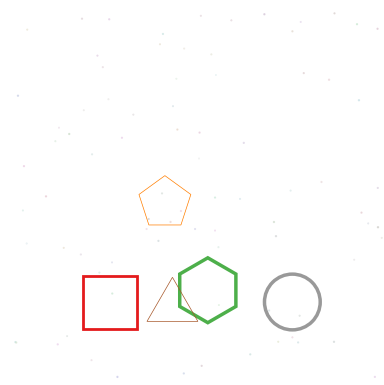[{"shape": "square", "thickness": 2, "radius": 0.35, "center": [0.285, 0.214]}, {"shape": "hexagon", "thickness": 2.5, "radius": 0.42, "center": [0.54, 0.246]}, {"shape": "pentagon", "thickness": 0.5, "radius": 0.35, "center": [0.428, 0.473]}, {"shape": "triangle", "thickness": 0.5, "radius": 0.38, "center": [0.448, 0.203]}, {"shape": "circle", "thickness": 2.5, "radius": 0.36, "center": [0.759, 0.216]}]